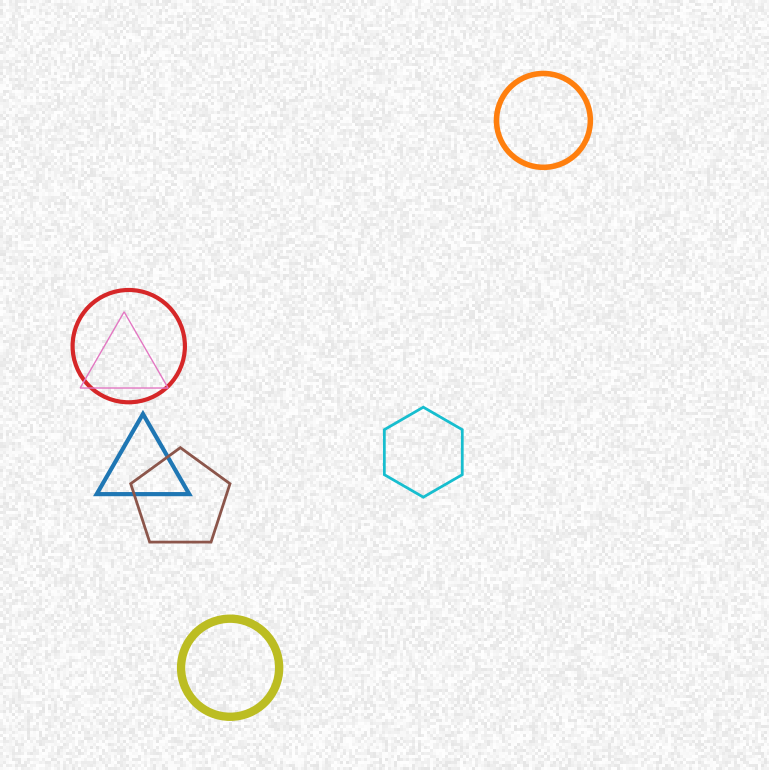[{"shape": "triangle", "thickness": 1.5, "radius": 0.35, "center": [0.186, 0.393]}, {"shape": "circle", "thickness": 2, "radius": 0.3, "center": [0.706, 0.844]}, {"shape": "circle", "thickness": 1.5, "radius": 0.36, "center": [0.167, 0.55]}, {"shape": "pentagon", "thickness": 1, "radius": 0.34, "center": [0.234, 0.351]}, {"shape": "triangle", "thickness": 0.5, "radius": 0.33, "center": [0.161, 0.529]}, {"shape": "circle", "thickness": 3, "radius": 0.32, "center": [0.299, 0.133]}, {"shape": "hexagon", "thickness": 1, "radius": 0.29, "center": [0.55, 0.413]}]